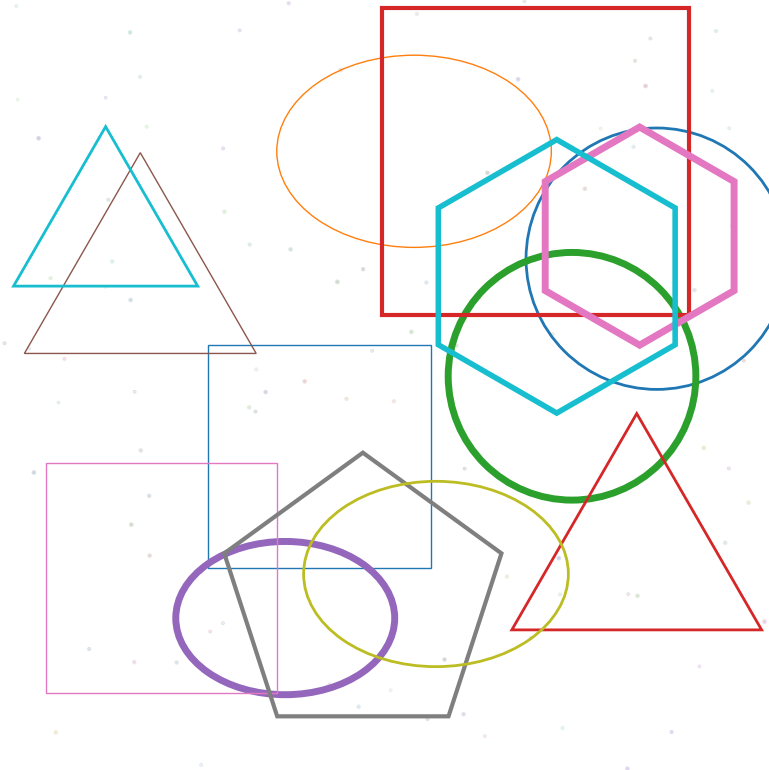[{"shape": "square", "thickness": 0.5, "radius": 0.72, "center": [0.415, 0.408]}, {"shape": "circle", "thickness": 1, "radius": 0.85, "center": [0.853, 0.664]}, {"shape": "oval", "thickness": 0.5, "radius": 0.89, "center": [0.538, 0.804]}, {"shape": "circle", "thickness": 2.5, "radius": 0.8, "center": [0.743, 0.511]}, {"shape": "square", "thickness": 1.5, "radius": 1.0, "center": [0.696, 0.79]}, {"shape": "triangle", "thickness": 1, "radius": 0.94, "center": [0.827, 0.276]}, {"shape": "oval", "thickness": 2.5, "radius": 0.71, "center": [0.37, 0.197]}, {"shape": "triangle", "thickness": 0.5, "radius": 0.87, "center": [0.182, 0.628]}, {"shape": "hexagon", "thickness": 2.5, "radius": 0.71, "center": [0.831, 0.693]}, {"shape": "square", "thickness": 0.5, "radius": 0.75, "center": [0.21, 0.25]}, {"shape": "pentagon", "thickness": 1.5, "radius": 0.95, "center": [0.471, 0.223]}, {"shape": "oval", "thickness": 1, "radius": 0.86, "center": [0.566, 0.255]}, {"shape": "triangle", "thickness": 1, "radius": 0.69, "center": [0.137, 0.697]}, {"shape": "hexagon", "thickness": 2, "radius": 0.89, "center": [0.723, 0.641]}]